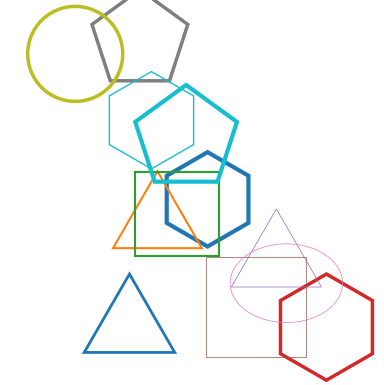[{"shape": "triangle", "thickness": 2, "radius": 0.68, "center": [0.336, 0.152]}, {"shape": "hexagon", "thickness": 3, "radius": 0.61, "center": [0.539, 0.482]}, {"shape": "triangle", "thickness": 1.5, "radius": 0.67, "center": [0.409, 0.422]}, {"shape": "square", "thickness": 1.5, "radius": 0.54, "center": [0.46, 0.445]}, {"shape": "hexagon", "thickness": 2.5, "radius": 0.69, "center": [0.848, 0.15]}, {"shape": "triangle", "thickness": 0.5, "radius": 0.68, "center": [0.718, 0.322]}, {"shape": "square", "thickness": 0.5, "radius": 0.65, "center": [0.665, 0.202]}, {"shape": "oval", "thickness": 0.5, "radius": 0.73, "center": [0.744, 0.264]}, {"shape": "pentagon", "thickness": 2.5, "radius": 0.65, "center": [0.363, 0.896]}, {"shape": "circle", "thickness": 2.5, "radius": 0.62, "center": [0.195, 0.86]}, {"shape": "hexagon", "thickness": 1, "radius": 0.63, "center": [0.393, 0.688]}, {"shape": "pentagon", "thickness": 3, "radius": 0.69, "center": [0.483, 0.64]}]